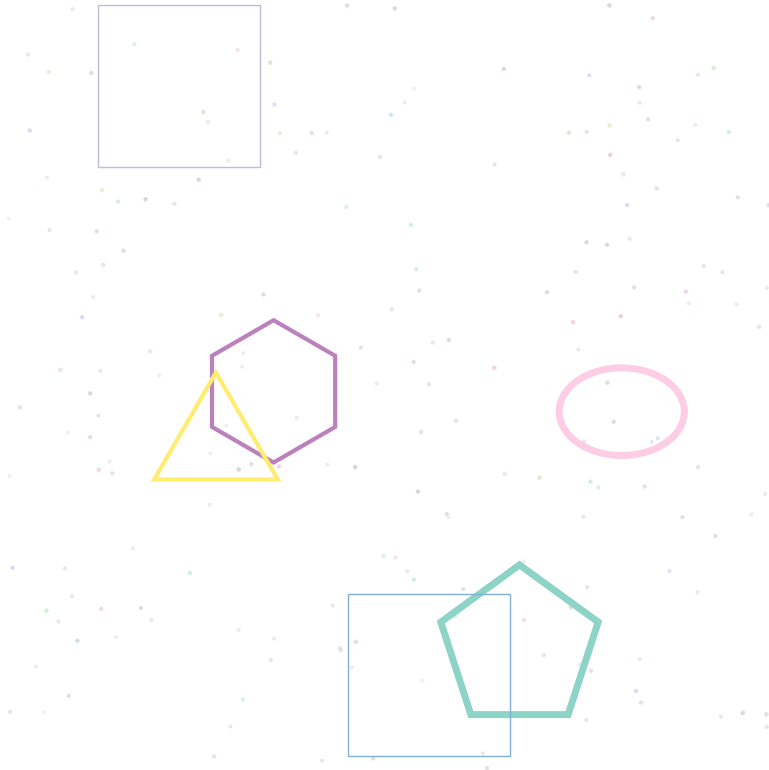[{"shape": "pentagon", "thickness": 2.5, "radius": 0.54, "center": [0.675, 0.159]}, {"shape": "square", "thickness": 0.5, "radius": 0.53, "center": [0.233, 0.889]}, {"shape": "square", "thickness": 0.5, "radius": 0.53, "center": [0.557, 0.124]}, {"shape": "oval", "thickness": 2.5, "radius": 0.41, "center": [0.807, 0.465]}, {"shape": "hexagon", "thickness": 1.5, "radius": 0.46, "center": [0.355, 0.492]}, {"shape": "triangle", "thickness": 1.5, "radius": 0.46, "center": [0.28, 0.424]}]